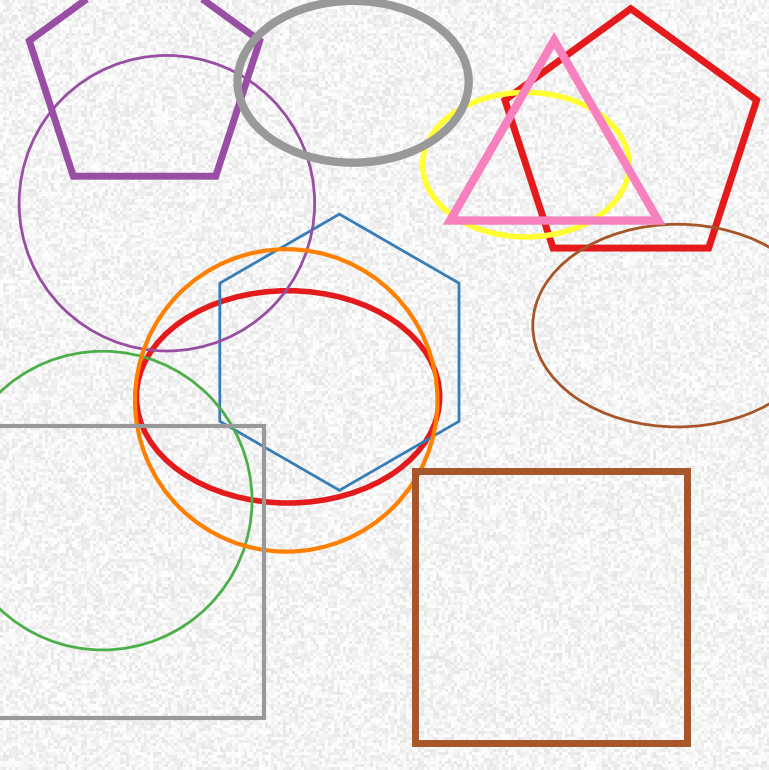[{"shape": "oval", "thickness": 2, "radius": 0.98, "center": [0.374, 0.485]}, {"shape": "pentagon", "thickness": 2.5, "radius": 0.86, "center": [0.819, 0.817]}, {"shape": "hexagon", "thickness": 1, "radius": 0.9, "center": [0.441, 0.543]}, {"shape": "circle", "thickness": 1, "radius": 0.97, "center": [0.133, 0.35]}, {"shape": "pentagon", "thickness": 2.5, "radius": 0.79, "center": [0.188, 0.898]}, {"shape": "circle", "thickness": 1, "radius": 0.96, "center": [0.217, 0.736]}, {"shape": "circle", "thickness": 1.5, "radius": 0.98, "center": [0.372, 0.48]}, {"shape": "oval", "thickness": 2, "radius": 0.67, "center": [0.683, 0.786]}, {"shape": "oval", "thickness": 1, "radius": 0.94, "center": [0.88, 0.577]}, {"shape": "square", "thickness": 2.5, "radius": 0.88, "center": [0.716, 0.212]}, {"shape": "triangle", "thickness": 3, "radius": 0.78, "center": [0.72, 0.792]}, {"shape": "square", "thickness": 1.5, "radius": 0.95, "center": [0.153, 0.257]}, {"shape": "oval", "thickness": 3, "radius": 0.75, "center": [0.459, 0.894]}]